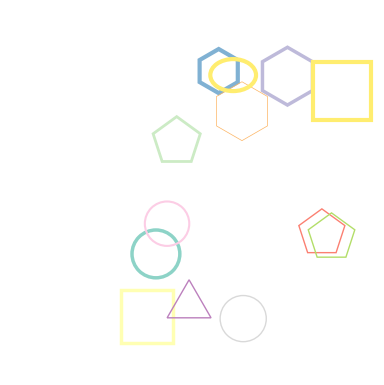[{"shape": "circle", "thickness": 2.5, "radius": 0.31, "center": [0.405, 0.34]}, {"shape": "square", "thickness": 2.5, "radius": 0.34, "center": [0.382, 0.178]}, {"shape": "hexagon", "thickness": 2.5, "radius": 0.37, "center": [0.747, 0.802]}, {"shape": "pentagon", "thickness": 1, "radius": 0.31, "center": [0.836, 0.395]}, {"shape": "hexagon", "thickness": 3, "radius": 0.29, "center": [0.568, 0.815]}, {"shape": "hexagon", "thickness": 0.5, "radius": 0.38, "center": [0.629, 0.711]}, {"shape": "pentagon", "thickness": 1, "radius": 0.32, "center": [0.861, 0.383]}, {"shape": "circle", "thickness": 1.5, "radius": 0.29, "center": [0.434, 0.419]}, {"shape": "circle", "thickness": 1, "radius": 0.3, "center": [0.632, 0.172]}, {"shape": "triangle", "thickness": 1, "radius": 0.33, "center": [0.491, 0.207]}, {"shape": "pentagon", "thickness": 2, "radius": 0.32, "center": [0.459, 0.633]}, {"shape": "square", "thickness": 3, "radius": 0.38, "center": [0.888, 0.764]}, {"shape": "oval", "thickness": 3, "radius": 0.3, "center": [0.606, 0.805]}]